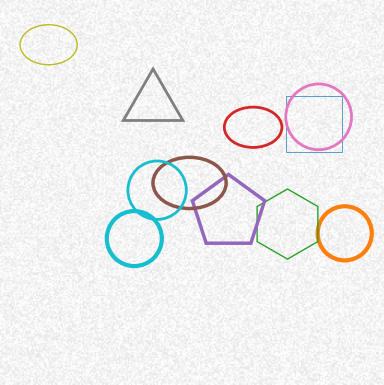[{"shape": "square", "thickness": 0.5, "radius": 0.36, "center": [0.816, 0.679]}, {"shape": "circle", "thickness": 3, "radius": 0.35, "center": [0.895, 0.394]}, {"shape": "hexagon", "thickness": 1, "radius": 0.46, "center": [0.747, 0.418]}, {"shape": "oval", "thickness": 2, "radius": 0.37, "center": [0.657, 0.669]}, {"shape": "pentagon", "thickness": 2.5, "radius": 0.49, "center": [0.594, 0.448]}, {"shape": "oval", "thickness": 2.5, "radius": 0.48, "center": [0.492, 0.525]}, {"shape": "circle", "thickness": 2, "radius": 0.43, "center": [0.828, 0.697]}, {"shape": "triangle", "thickness": 2, "radius": 0.45, "center": [0.398, 0.732]}, {"shape": "oval", "thickness": 1, "radius": 0.37, "center": [0.126, 0.884]}, {"shape": "circle", "thickness": 3, "radius": 0.36, "center": [0.349, 0.38]}, {"shape": "circle", "thickness": 2, "radius": 0.38, "center": [0.408, 0.506]}]